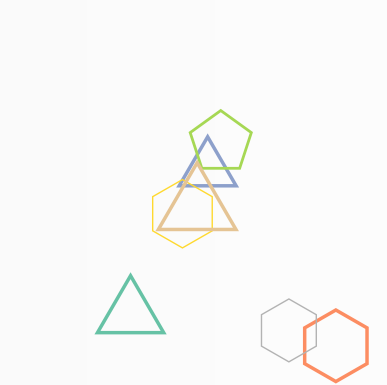[{"shape": "triangle", "thickness": 2.5, "radius": 0.49, "center": [0.337, 0.185]}, {"shape": "hexagon", "thickness": 2.5, "radius": 0.46, "center": [0.867, 0.102]}, {"shape": "triangle", "thickness": 2.5, "radius": 0.42, "center": [0.536, 0.56]}, {"shape": "pentagon", "thickness": 2, "radius": 0.41, "center": [0.57, 0.63]}, {"shape": "hexagon", "thickness": 1, "radius": 0.44, "center": [0.471, 0.445]}, {"shape": "triangle", "thickness": 2.5, "radius": 0.58, "center": [0.509, 0.462]}, {"shape": "hexagon", "thickness": 1, "radius": 0.41, "center": [0.746, 0.142]}]